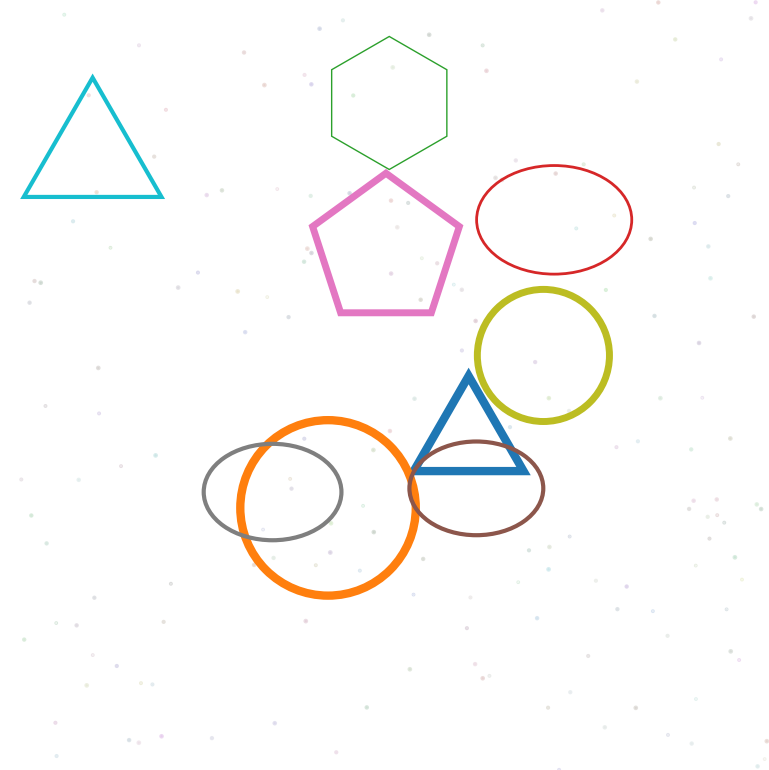[{"shape": "triangle", "thickness": 3, "radius": 0.41, "center": [0.609, 0.429]}, {"shape": "circle", "thickness": 3, "radius": 0.57, "center": [0.426, 0.34]}, {"shape": "hexagon", "thickness": 0.5, "radius": 0.43, "center": [0.506, 0.866]}, {"shape": "oval", "thickness": 1, "radius": 0.5, "center": [0.72, 0.714]}, {"shape": "oval", "thickness": 1.5, "radius": 0.43, "center": [0.619, 0.366]}, {"shape": "pentagon", "thickness": 2.5, "radius": 0.5, "center": [0.501, 0.675]}, {"shape": "oval", "thickness": 1.5, "radius": 0.45, "center": [0.354, 0.361]}, {"shape": "circle", "thickness": 2.5, "radius": 0.43, "center": [0.706, 0.538]}, {"shape": "triangle", "thickness": 1.5, "radius": 0.52, "center": [0.12, 0.796]}]